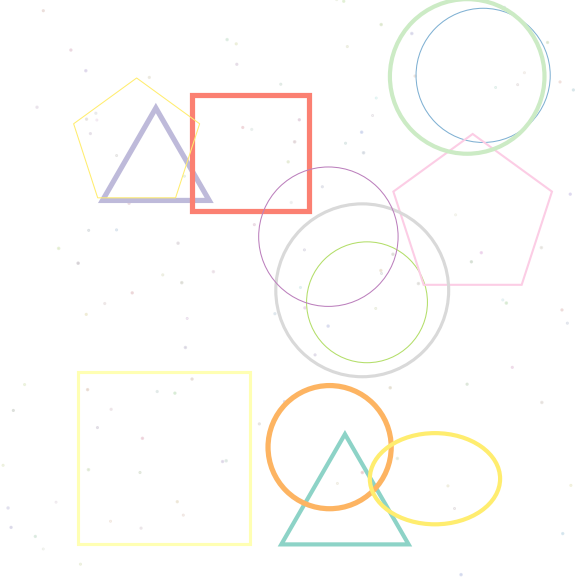[{"shape": "triangle", "thickness": 2, "radius": 0.64, "center": [0.597, 0.12]}, {"shape": "square", "thickness": 1.5, "radius": 0.74, "center": [0.284, 0.206]}, {"shape": "triangle", "thickness": 2.5, "radius": 0.53, "center": [0.27, 0.705]}, {"shape": "square", "thickness": 2.5, "radius": 0.5, "center": [0.433, 0.734]}, {"shape": "circle", "thickness": 0.5, "radius": 0.58, "center": [0.837, 0.869]}, {"shape": "circle", "thickness": 2.5, "radius": 0.53, "center": [0.571, 0.225]}, {"shape": "circle", "thickness": 0.5, "radius": 0.52, "center": [0.636, 0.476]}, {"shape": "pentagon", "thickness": 1, "radius": 0.72, "center": [0.818, 0.623]}, {"shape": "circle", "thickness": 1.5, "radius": 0.75, "center": [0.627, 0.496]}, {"shape": "circle", "thickness": 0.5, "radius": 0.6, "center": [0.569, 0.589]}, {"shape": "circle", "thickness": 2, "radius": 0.67, "center": [0.809, 0.867]}, {"shape": "oval", "thickness": 2, "radius": 0.56, "center": [0.753, 0.17]}, {"shape": "pentagon", "thickness": 0.5, "radius": 0.57, "center": [0.237, 0.749]}]